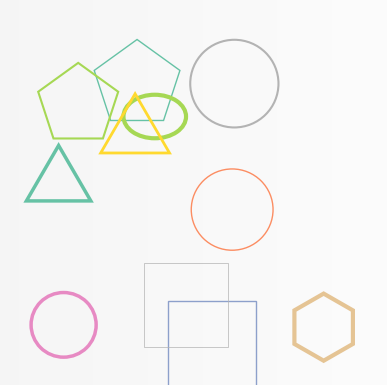[{"shape": "pentagon", "thickness": 1, "radius": 0.58, "center": [0.354, 0.781]}, {"shape": "triangle", "thickness": 2.5, "radius": 0.48, "center": [0.151, 0.526]}, {"shape": "circle", "thickness": 1, "radius": 0.53, "center": [0.599, 0.456]}, {"shape": "square", "thickness": 1, "radius": 0.57, "center": [0.548, 0.105]}, {"shape": "circle", "thickness": 2.5, "radius": 0.42, "center": [0.164, 0.156]}, {"shape": "oval", "thickness": 3, "radius": 0.4, "center": [0.399, 0.697]}, {"shape": "pentagon", "thickness": 1.5, "radius": 0.54, "center": [0.202, 0.728]}, {"shape": "triangle", "thickness": 2, "radius": 0.51, "center": [0.349, 0.654]}, {"shape": "hexagon", "thickness": 3, "radius": 0.44, "center": [0.835, 0.15]}, {"shape": "square", "thickness": 0.5, "radius": 0.54, "center": [0.48, 0.209]}, {"shape": "circle", "thickness": 1.5, "radius": 0.57, "center": [0.605, 0.783]}]